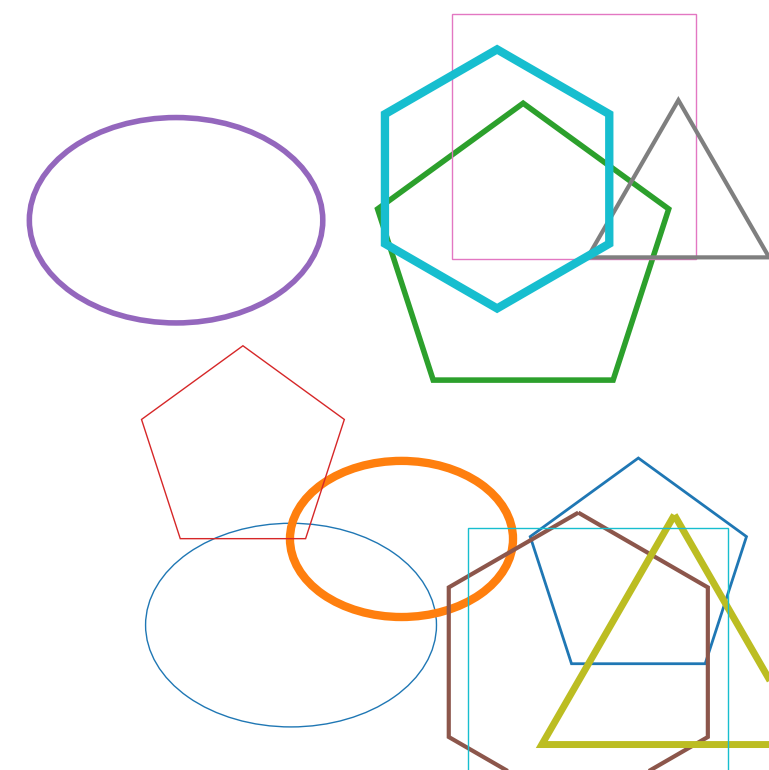[{"shape": "pentagon", "thickness": 1, "radius": 0.74, "center": [0.829, 0.257]}, {"shape": "oval", "thickness": 0.5, "radius": 0.94, "center": [0.378, 0.188]}, {"shape": "oval", "thickness": 3, "radius": 0.72, "center": [0.521, 0.3]}, {"shape": "pentagon", "thickness": 2, "radius": 0.99, "center": [0.679, 0.667]}, {"shape": "pentagon", "thickness": 0.5, "radius": 0.69, "center": [0.315, 0.412]}, {"shape": "oval", "thickness": 2, "radius": 0.95, "center": [0.229, 0.714]}, {"shape": "hexagon", "thickness": 1.5, "radius": 0.97, "center": [0.751, 0.14]}, {"shape": "square", "thickness": 0.5, "radius": 0.79, "center": [0.746, 0.823]}, {"shape": "triangle", "thickness": 1.5, "radius": 0.68, "center": [0.881, 0.734]}, {"shape": "triangle", "thickness": 2.5, "radius": 0.99, "center": [0.876, 0.132]}, {"shape": "hexagon", "thickness": 3, "radius": 0.84, "center": [0.646, 0.768]}, {"shape": "square", "thickness": 0.5, "radius": 0.84, "center": [0.777, 0.145]}]